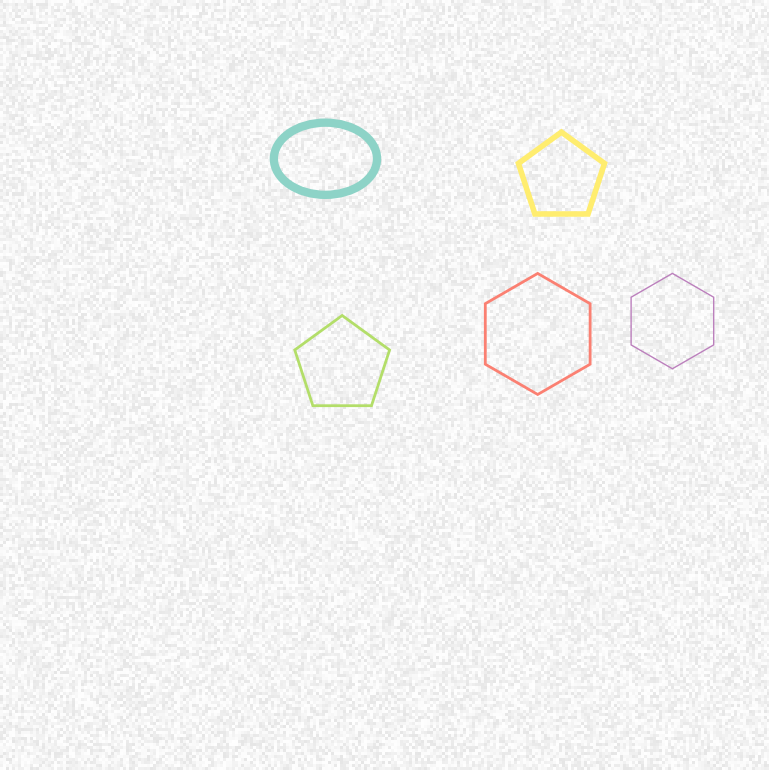[{"shape": "oval", "thickness": 3, "radius": 0.33, "center": [0.423, 0.794]}, {"shape": "hexagon", "thickness": 1, "radius": 0.39, "center": [0.698, 0.566]}, {"shape": "pentagon", "thickness": 1, "radius": 0.32, "center": [0.444, 0.525]}, {"shape": "hexagon", "thickness": 0.5, "radius": 0.31, "center": [0.873, 0.583]}, {"shape": "pentagon", "thickness": 2, "radius": 0.29, "center": [0.729, 0.77]}]